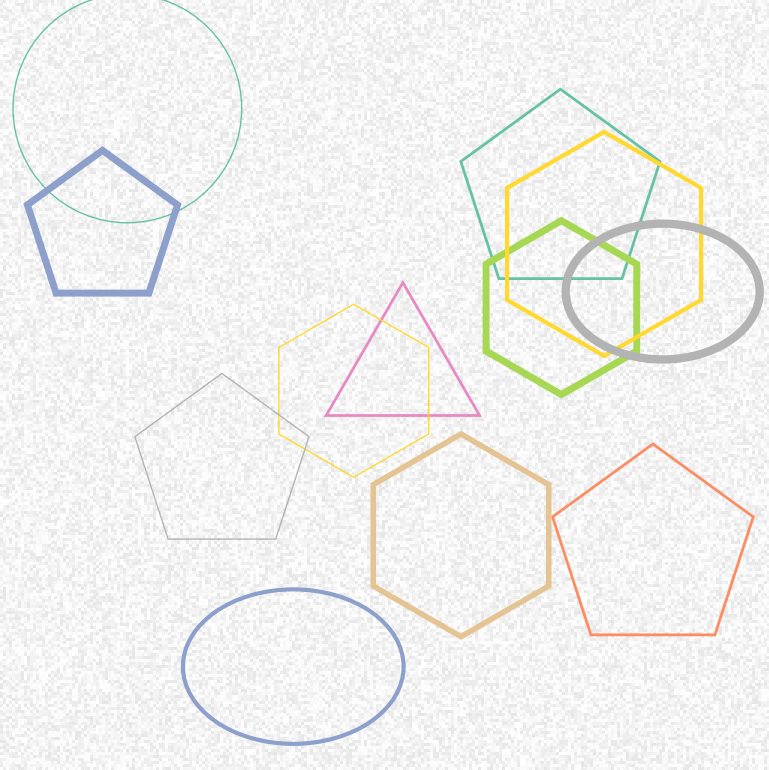[{"shape": "pentagon", "thickness": 1, "radius": 0.68, "center": [0.728, 0.748]}, {"shape": "circle", "thickness": 0.5, "radius": 0.74, "center": [0.165, 0.859]}, {"shape": "pentagon", "thickness": 1, "radius": 0.69, "center": [0.848, 0.286]}, {"shape": "pentagon", "thickness": 2.5, "radius": 0.51, "center": [0.133, 0.702]}, {"shape": "oval", "thickness": 1.5, "radius": 0.72, "center": [0.381, 0.134]}, {"shape": "triangle", "thickness": 1, "radius": 0.58, "center": [0.523, 0.518]}, {"shape": "hexagon", "thickness": 2.5, "radius": 0.56, "center": [0.729, 0.601]}, {"shape": "hexagon", "thickness": 0.5, "radius": 0.56, "center": [0.459, 0.493]}, {"shape": "hexagon", "thickness": 1.5, "radius": 0.73, "center": [0.785, 0.683]}, {"shape": "hexagon", "thickness": 2, "radius": 0.66, "center": [0.599, 0.305]}, {"shape": "pentagon", "thickness": 0.5, "radius": 0.59, "center": [0.288, 0.396]}, {"shape": "oval", "thickness": 3, "radius": 0.63, "center": [0.861, 0.621]}]